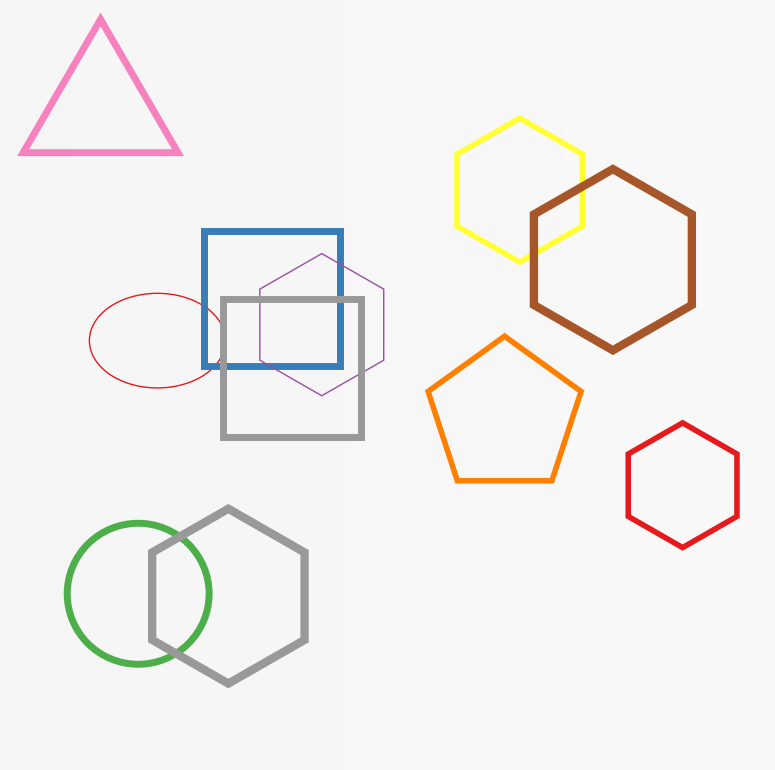[{"shape": "oval", "thickness": 0.5, "radius": 0.44, "center": [0.203, 0.558]}, {"shape": "hexagon", "thickness": 2, "radius": 0.4, "center": [0.881, 0.37]}, {"shape": "square", "thickness": 2.5, "radius": 0.44, "center": [0.351, 0.612]}, {"shape": "circle", "thickness": 2.5, "radius": 0.46, "center": [0.178, 0.229]}, {"shape": "hexagon", "thickness": 0.5, "radius": 0.46, "center": [0.415, 0.578]}, {"shape": "pentagon", "thickness": 2, "radius": 0.52, "center": [0.651, 0.46]}, {"shape": "hexagon", "thickness": 2, "radius": 0.47, "center": [0.671, 0.753]}, {"shape": "hexagon", "thickness": 3, "radius": 0.59, "center": [0.791, 0.663]}, {"shape": "triangle", "thickness": 2.5, "radius": 0.58, "center": [0.13, 0.859]}, {"shape": "square", "thickness": 2.5, "radius": 0.45, "center": [0.376, 0.522]}, {"shape": "hexagon", "thickness": 3, "radius": 0.57, "center": [0.295, 0.226]}]